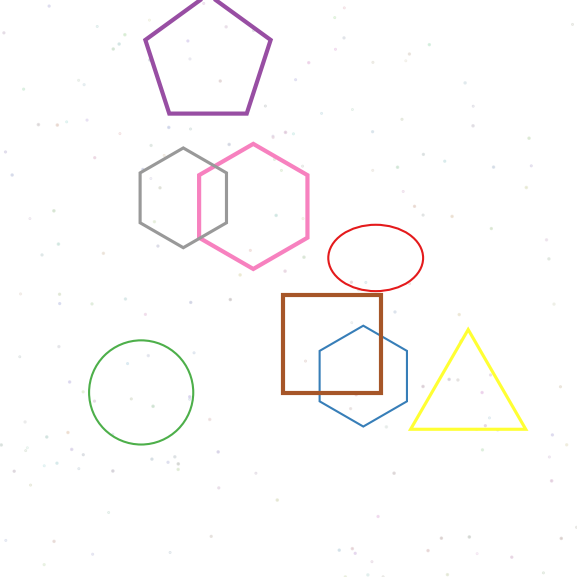[{"shape": "oval", "thickness": 1, "radius": 0.41, "center": [0.651, 0.552]}, {"shape": "hexagon", "thickness": 1, "radius": 0.44, "center": [0.629, 0.348]}, {"shape": "circle", "thickness": 1, "radius": 0.45, "center": [0.244, 0.32]}, {"shape": "pentagon", "thickness": 2, "radius": 0.57, "center": [0.36, 0.895]}, {"shape": "triangle", "thickness": 1.5, "radius": 0.58, "center": [0.811, 0.313]}, {"shape": "square", "thickness": 2, "radius": 0.42, "center": [0.575, 0.403]}, {"shape": "hexagon", "thickness": 2, "radius": 0.54, "center": [0.439, 0.642]}, {"shape": "hexagon", "thickness": 1.5, "radius": 0.43, "center": [0.317, 0.657]}]